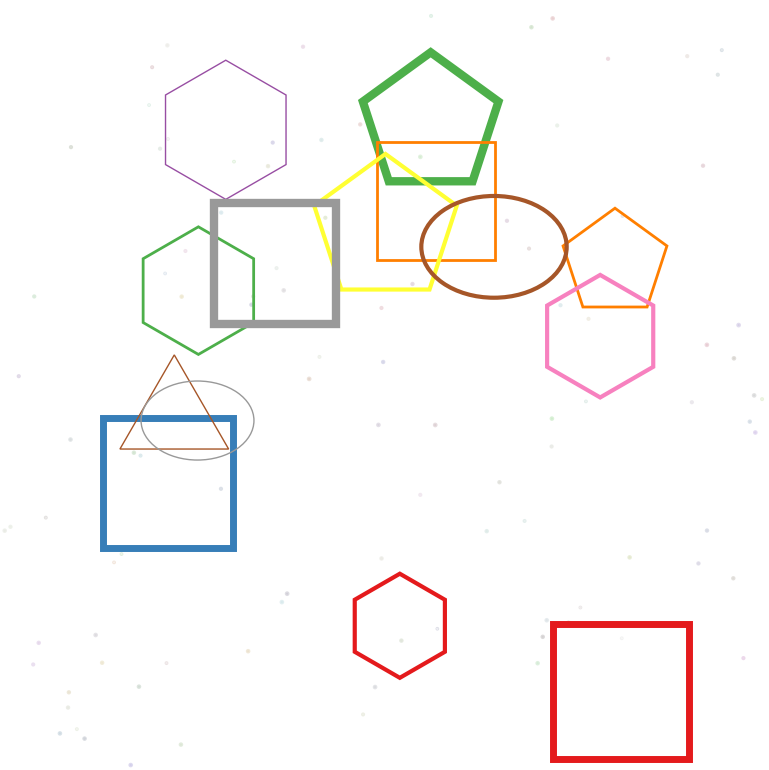[{"shape": "square", "thickness": 2.5, "radius": 0.44, "center": [0.806, 0.101]}, {"shape": "hexagon", "thickness": 1.5, "radius": 0.34, "center": [0.519, 0.187]}, {"shape": "square", "thickness": 2.5, "radius": 0.42, "center": [0.218, 0.373]}, {"shape": "hexagon", "thickness": 1, "radius": 0.41, "center": [0.258, 0.623]}, {"shape": "pentagon", "thickness": 3, "radius": 0.46, "center": [0.559, 0.839]}, {"shape": "hexagon", "thickness": 0.5, "radius": 0.45, "center": [0.293, 0.831]}, {"shape": "square", "thickness": 1, "radius": 0.38, "center": [0.567, 0.739]}, {"shape": "pentagon", "thickness": 1, "radius": 0.35, "center": [0.799, 0.659]}, {"shape": "pentagon", "thickness": 1.5, "radius": 0.49, "center": [0.501, 0.703]}, {"shape": "triangle", "thickness": 0.5, "radius": 0.41, "center": [0.226, 0.458]}, {"shape": "oval", "thickness": 1.5, "radius": 0.47, "center": [0.642, 0.679]}, {"shape": "hexagon", "thickness": 1.5, "radius": 0.4, "center": [0.779, 0.563]}, {"shape": "square", "thickness": 3, "radius": 0.4, "center": [0.358, 0.658]}, {"shape": "oval", "thickness": 0.5, "radius": 0.37, "center": [0.256, 0.454]}]